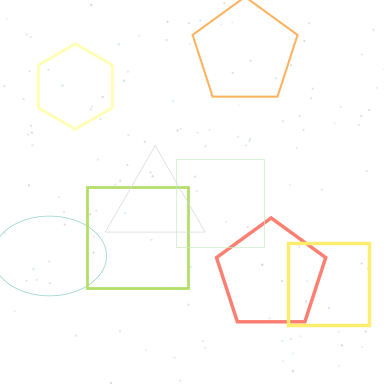[{"shape": "oval", "thickness": 0.5, "radius": 0.74, "center": [0.129, 0.335]}, {"shape": "hexagon", "thickness": 2, "radius": 0.55, "center": [0.196, 0.775]}, {"shape": "pentagon", "thickness": 2.5, "radius": 0.75, "center": [0.704, 0.285]}, {"shape": "pentagon", "thickness": 1.5, "radius": 0.72, "center": [0.637, 0.865]}, {"shape": "square", "thickness": 2, "radius": 0.66, "center": [0.357, 0.382]}, {"shape": "triangle", "thickness": 0.5, "radius": 0.75, "center": [0.403, 0.472]}, {"shape": "square", "thickness": 0.5, "radius": 0.57, "center": [0.571, 0.473]}, {"shape": "square", "thickness": 2.5, "radius": 0.53, "center": [0.853, 0.262]}]